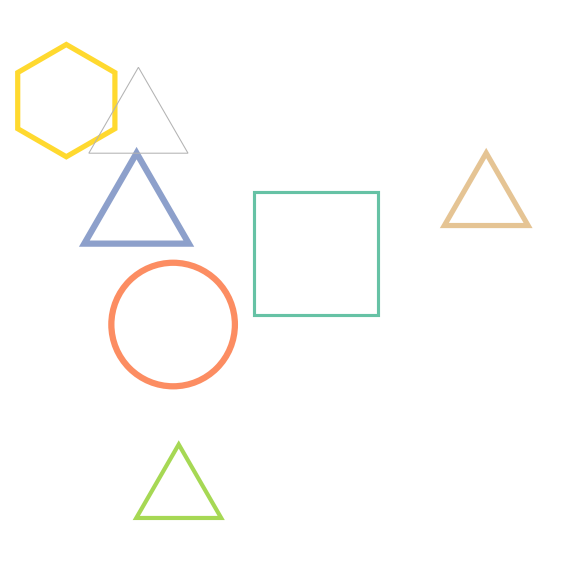[{"shape": "square", "thickness": 1.5, "radius": 0.53, "center": [0.547, 0.561]}, {"shape": "circle", "thickness": 3, "radius": 0.53, "center": [0.3, 0.437]}, {"shape": "triangle", "thickness": 3, "radius": 0.52, "center": [0.237, 0.629]}, {"shape": "triangle", "thickness": 2, "radius": 0.42, "center": [0.309, 0.145]}, {"shape": "hexagon", "thickness": 2.5, "radius": 0.49, "center": [0.115, 0.825]}, {"shape": "triangle", "thickness": 2.5, "radius": 0.42, "center": [0.842, 0.65]}, {"shape": "triangle", "thickness": 0.5, "radius": 0.5, "center": [0.24, 0.783]}]